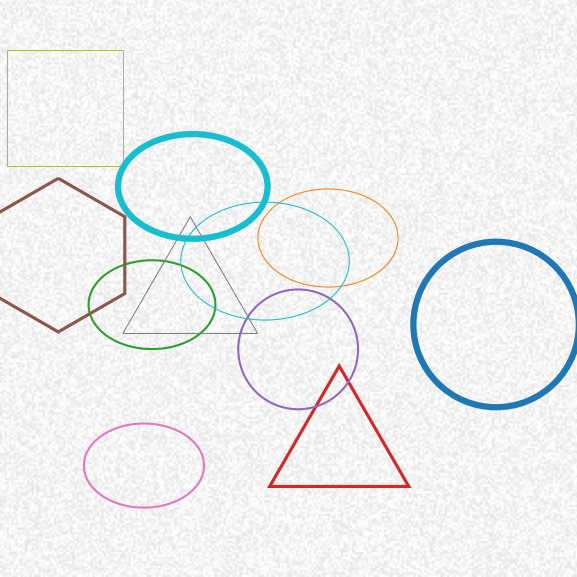[{"shape": "circle", "thickness": 3, "radius": 0.72, "center": [0.859, 0.437]}, {"shape": "oval", "thickness": 0.5, "radius": 0.61, "center": [0.568, 0.587]}, {"shape": "oval", "thickness": 1, "radius": 0.55, "center": [0.263, 0.472]}, {"shape": "triangle", "thickness": 1.5, "radius": 0.7, "center": [0.587, 0.226]}, {"shape": "circle", "thickness": 1, "radius": 0.52, "center": [0.516, 0.394]}, {"shape": "hexagon", "thickness": 1.5, "radius": 0.67, "center": [0.101, 0.557]}, {"shape": "oval", "thickness": 1, "radius": 0.52, "center": [0.249, 0.193]}, {"shape": "triangle", "thickness": 0.5, "radius": 0.67, "center": [0.329, 0.489]}, {"shape": "square", "thickness": 0.5, "radius": 0.5, "center": [0.113, 0.811]}, {"shape": "oval", "thickness": 0.5, "radius": 0.73, "center": [0.459, 0.547]}, {"shape": "oval", "thickness": 3, "radius": 0.65, "center": [0.334, 0.676]}]